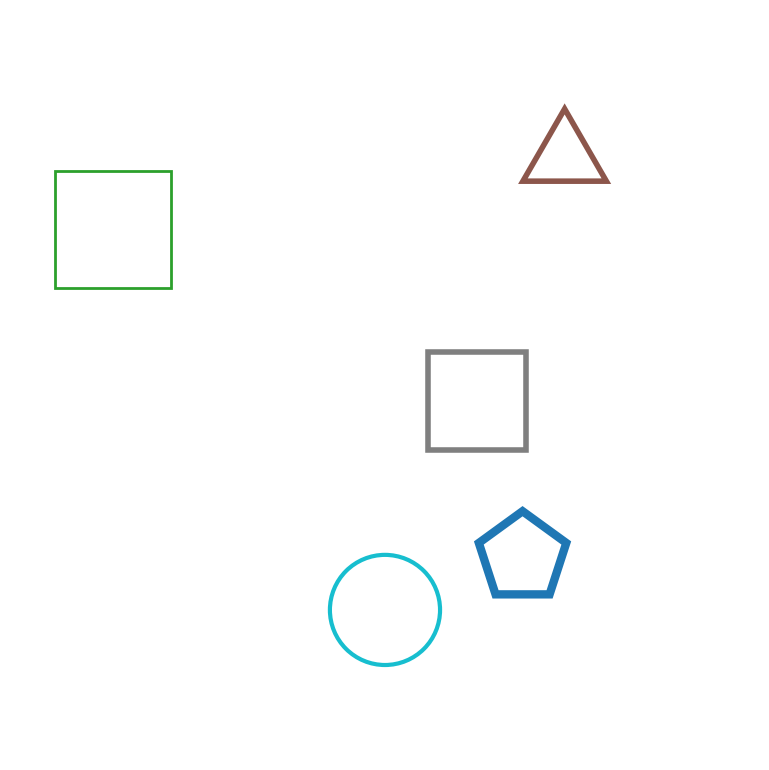[{"shape": "pentagon", "thickness": 3, "radius": 0.3, "center": [0.679, 0.276]}, {"shape": "square", "thickness": 1, "radius": 0.38, "center": [0.147, 0.702]}, {"shape": "triangle", "thickness": 2, "radius": 0.31, "center": [0.733, 0.796]}, {"shape": "square", "thickness": 2, "radius": 0.32, "center": [0.62, 0.479]}, {"shape": "circle", "thickness": 1.5, "radius": 0.36, "center": [0.5, 0.208]}]